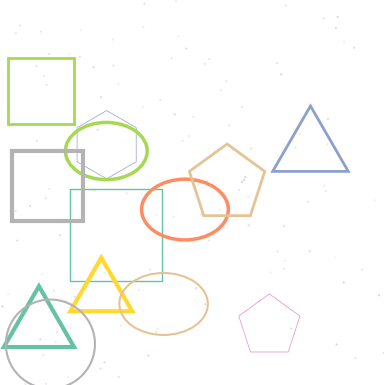[{"shape": "square", "thickness": 1, "radius": 0.6, "center": [0.301, 0.39]}, {"shape": "triangle", "thickness": 3, "radius": 0.53, "center": [0.101, 0.151]}, {"shape": "oval", "thickness": 2.5, "radius": 0.56, "center": [0.48, 0.456]}, {"shape": "hexagon", "thickness": 0.5, "radius": 0.44, "center": [0.277, 0.624]}, {"shape": "triangle", "thickness": 2, "radius": 0.57, "center": [0.806, 0.611]}, {"shape": "pentagon", "thickness": 0.5, "radius": 0.42, "center": [0.7, 0.153]}, {"shape": "oval", "thickness": 2.5, "radius": 0.53, "center": [0.276, 0.608]}, {"shape": "square", "thickness": 2, "radius": 0.43, "center": [0.107, 0.763]}, {"shape": "triangle", "thickness": 3, "radius": 0.46, "center": [0.263, 0.238]}, {"shape": "pentagon", "thickness": 2, "radius": 0.51, "center": [0.59, 0.523]}, {"shape": "oval", "thickness": 1.5, "radius": 0.57, "center": [0.425, 0.21]}, {"shape": "square", "thickness": 3, "radius": 0.46, "center": [0.124, 0.516]}, {"shape": "circle", "thickness": 1.5, "radius": 0.58, "center": [0.131, 0.106]}]